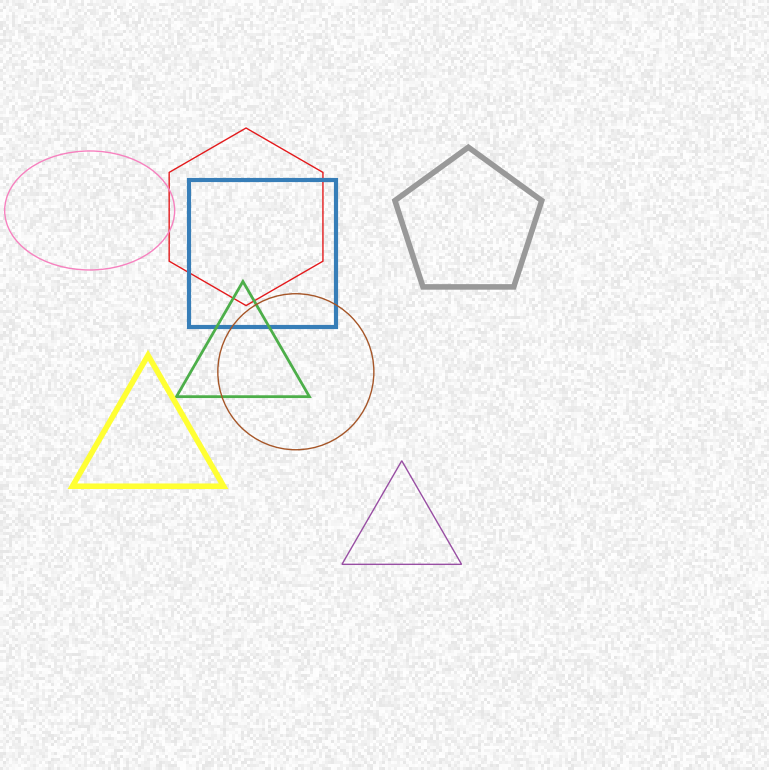[{"shape": "hexagon", "thickness": 0.5, "radius": 0.58, "center": [0.32, 0.718]}, {"shape": "square", "thickness": 1.5, "radius": 0.48, "center": [0.341, 0.67]}, {"shape": "triangle", "thickness": 1, "radius": 0.5, "center": [0.315, 0.535]}, {"shape": "triangle", "thickness": 0.5, "radius": 0.45, "center": [0.522, 0.312]}, {"shape": "triangle", "thickness": 2, "radius": 0.57, "center": [0.192, 0.425]}, {"shape": "circle", "thickness": 0.5, "radius": 0.51, "center": [0.384, 0.517]}, {"shape": "oval", "thickness": 0.5, "radius": 0.55, "center": [0.116, 0.727]}, {"shape": "pentagon", "thickness": 2, "radius": 0.5, "center": [0.608, 0.709]}]